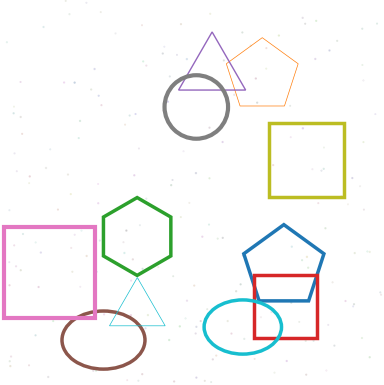[{"shape": "pentagon", "thickness": 2.5, "radius": 0.55, "center": [0.737, 0.307]}, {"shape": "pentagon", "thickness": 0.5, "radius": 0.49, "center": [0.681, 0.804]}, {"shape": "hexagon", "thickness": 2.5, "radius": 0.51, "center": [0.356, 0.386]}, {"shape": "square", "thickness": 2.5, "radius": 0.41, "center": [0.742, 0.204]}, {"shape": "triangle", "thickness": 1, "radius": 0.5, "center": [0.551, 0.816]}, {"shape": "oval", "thickness": 2.5, "radius": 0.54, "center": [0.269, 0.117]}, {"shape": "square", "thickness": 3, "radius": 0.59, "center": [0.129, 0.293]}, {"shape": "circle", "thickness": 3, "radius": 0.41, "center": [0.51, 0.722]}, {"shape": "square", "thickness": 2.5, "radius": 0.48, "center": [0.796, 0.584]}, {"shape": "triangle", "thickness": 0.5, "radius": 0.42, "center": [0.357, 0.196]}, {"shape": "oval", "thickness": 2.5, "radius": 0.5, "center": [0.631, 0.151]}]